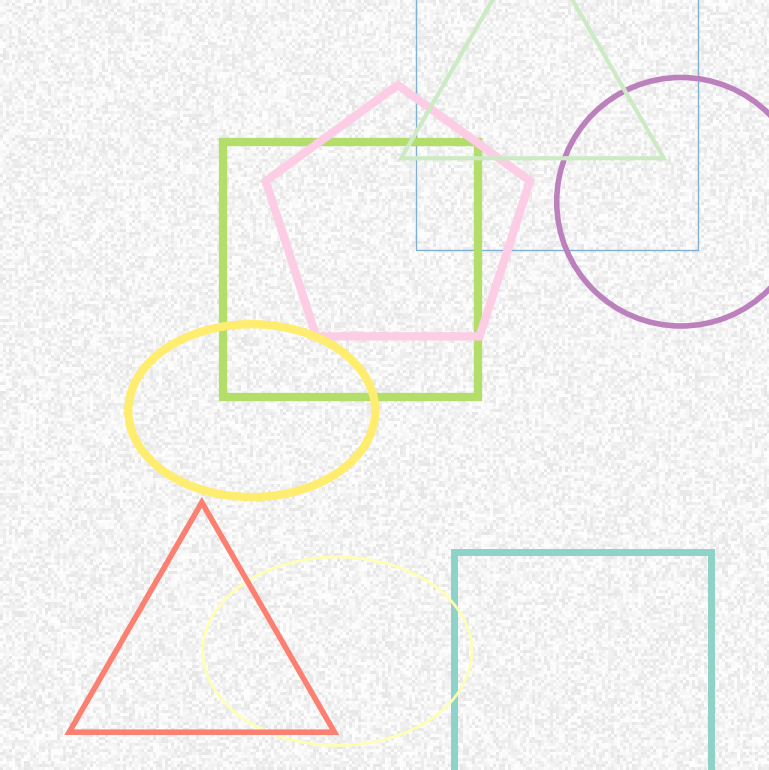[{"shape": "square", "thickness": 2.5, "radius": 0.84, "center": [0.757, 0.116]}, {"shape": "oval", "thickness": 1, "radius": 0.87, "center": [0.438, 0.154]}, {"shape": "triangle", "thickness": 2, "radius": 0.99, "center": [0.262, 0.149]}, {"shape": "square", "thickness": 0.5, "radius": 0.92, "center": [0.723, 0.858]}, {"shape": "square", "thickness": 3, "radius": 0.83, "center": [0.455, 0.65]}, {"shape": "pentagon", "thickness": 3, "radius": 0.9, "center": [0.517, 0.709]}, {"shape": "circle", "thickness": 2, "radius": 0.81, "center": [0.884, 0.738]}, {"shape": "triangle", "thickness": 1.5, "radius": 0.99, "center": [0.692, 0.893]}, {"shape": "oval", "thickness": 3, "radius": 0.8, "center": [0.327, 0.467]}]